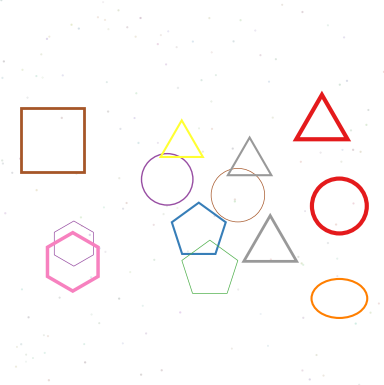[{"shape": "triangle", "thickness": 3, "radius": 0.38, "center": [0.836, 0.677]}, {"shape": "circle", "thickness": 3, "radius": 0.36, "center": [0.881, 0.465]}, {"shape": "pentagon", "thickness": 1.5, "radius": 0.37, "center": [0.516, 0.4]}, {"shape": "pentagon", "thickness": 0.5, "radius": 0.38, "center": [0.545, 0.3]}, {"shape": "circle", "thickness": 1, "radius": 0.33, "center": [0.434, 0.534]}, {"shape": "hexagon", "thickness": 0.5, "radius": 0.29, "center": [0.192, 0.367]}, {"shape": "oval", "thickness": 1.5, "radius": 0.36, "center": [0.882, 0.225]}, {"shape": "triangle", "thickness": 1.5, "radius": 0.32, "center": [0.472, 0.624]}, {"shape": "circle", "thickness": 0.5, "radius": 0.35, "center": [0.618, 0.493]}, {"shape": "square", "thickness": 2, "radius": 0.41, "center": [0.137, 0.637]}, {"shape": "hexagon", "thickness": 2.5, "radius": 0.38, "center": [0.189, 0.32]}, {"shape": "triangle", "thickness": 1.5, "radius": 0.33, "center": [0.648, 0.578]}, {"shape": "triangle", "thickness": 2, "radius": 0.4, "center": [0.702, 0.361]}]